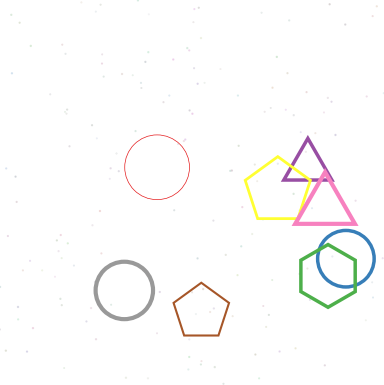[{"shape": "circle", "thickness": 0.5, "radius": 0.42, "center": [0.408, 0.566]}, {"shape": "circle", "thickness": 2.5, "radius": 0.37, "center": [0.898, 0.328]}, {"shape": "hexagon", "thickness": 2.5, "radius": 0.41, "center": [0.852, 0.283]}, {"shape": "triangle", "thickness": 2.5, "radius": 0.36, "center": [0.8, 0.568]}, {"shape": "pentagon", "thickness": 2, "radius": 0.45, "center": [0.722, 0.504]}, {"shape": "pentagon", "thickness": 1.5, "radius": 0.38, "center": [0.523, 0.19]}, {"shape": "triangle", "thickness": 3, "radius": 0.45, "center": [0.844, 0.463]}, {"shape": "circle", "thickness": 3, "radius": 0.37, "center": [0.323, 0.246]}]